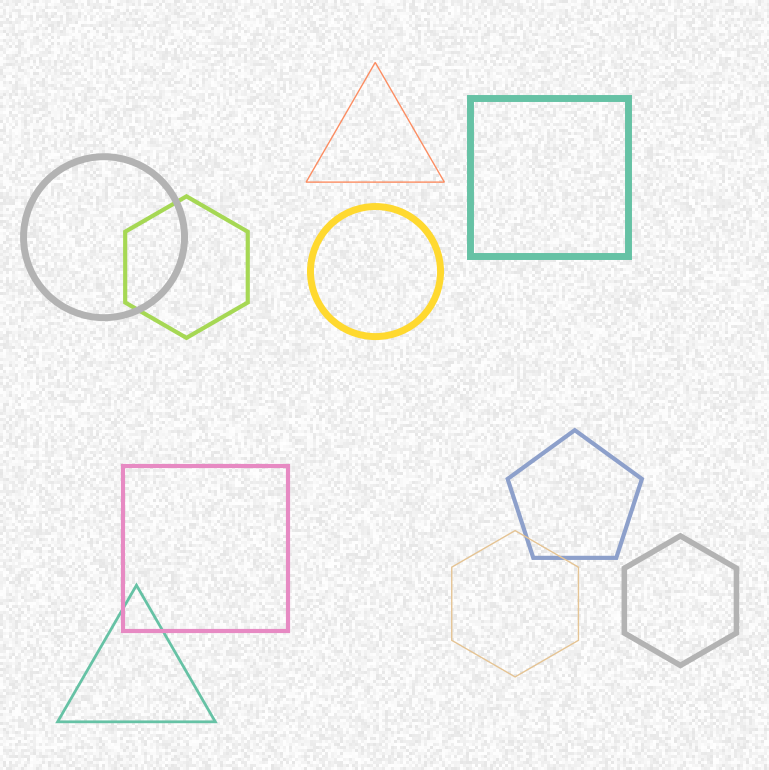[{"shape": "square", "thickness": 2.5, "radius": 0.51, "center": [0.713, 0.77]}, {"shape": "triangle", "thickness": 1, "radius": 0.59, "center": [0.177, 0.122]}, {"shape": "triangle", "thickness": 0.5, "radius": 0.52, "center": [0.487, 0.815]}, {"shape": "pentagon", "thickness": 1.5, "radius": 0.46, "center": [0.746, 0.35]}, {"shape": "square", "thickness": 1.5, "radius": 0.53, "center": [0.267, 0.287]}, {"shape": "hexagon", "thickness": 1.5, "radius": 0.46, "center": [0.242, 0.653]}, {"shape": "circle", "thickness": 2.5, "radius": 0.42, "center": [0.488, 0.647]}, {"shape": "hexagon", "thickness": 0.5, "radius": 0.48, "center": [0.669, 0.216]}, {"shape": "circle", "thickness": 2.5, "radius": 0.52, "center": [0.135, 0.692]}, {"shape": "hexagon", "thickness": 2, "radius": 0.42, "center": [0.884, 0.22]}]